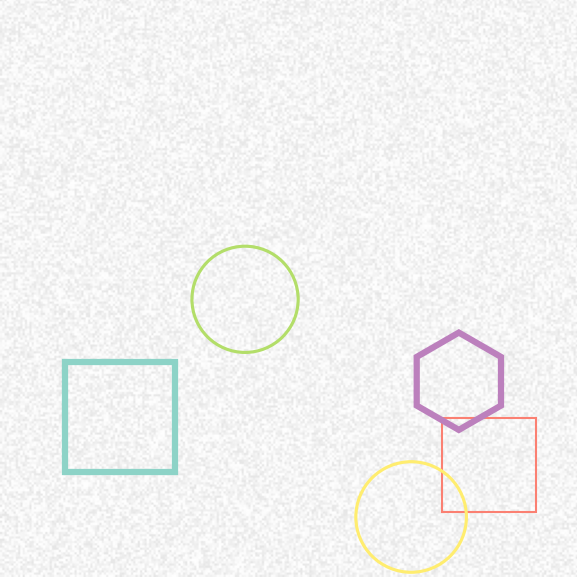[{"shape": "square", "thickness": 3, "radius": 0.48, "center": [0.208, 0.277]}, {"shape": "square", "thickness": 1, "radius": 0.41, "center": [0.847, 0.195]}, {"shape": "circle", "thickness": 1.5, "radius": 0.46, "center": [0.424, 0.481]}, {"shape": "hexagon", "thickness": 3, "radius": 0.42, "center": [0.795, 0.339]}, {"shape": "circle", "thickness": 1.5, "radius": 0.48, "center": [0.712, 0.104]}]